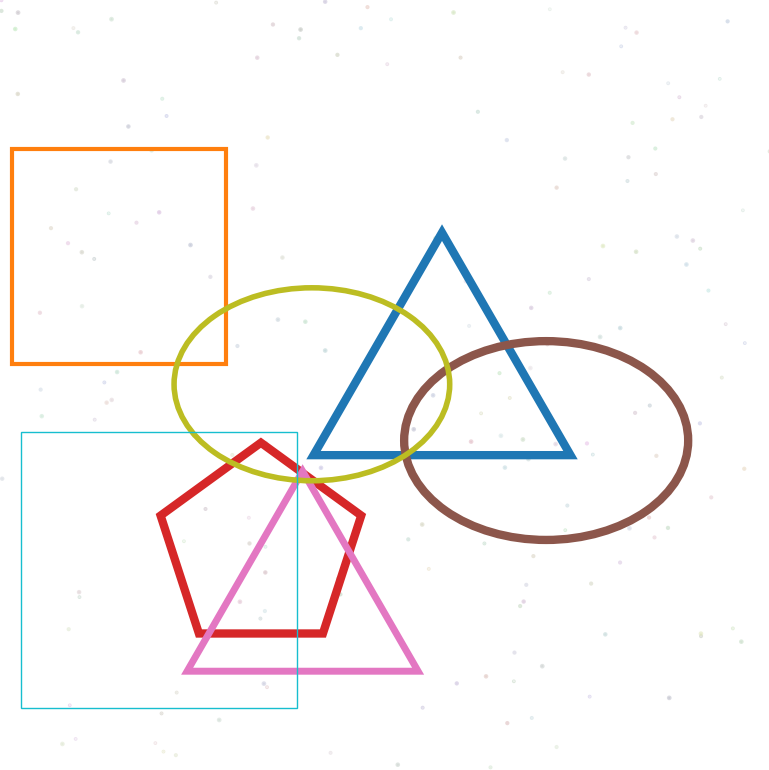[{"shape": "triangle", "thickness": 3, "radius": 0.96, "center": [0.574, 0.505]}, {"shape": "square", "thickness": 1.5, "radius": 0.7, "center": [0.155, 0.667]}, {"shape": "pentagon", "thickness": 3, "radius": 0.68, "center": [0.339, 0.288]}, {"shape": "oval", "thickness": 3, "radius": 0.92, "center": [0.709, 0.428]}, {"shape": "triangle", "thickness": 2.5, "radius": 0.87, "center": [0.393, 0.215]}, {"shape": "oval", "thickness": 2, "radius": 0.89, "center": [0.405, 0.501]}, {"shape": "square", "thickness": 0.5, "radius": 0.89, "center": [0.207, 0.26]}]